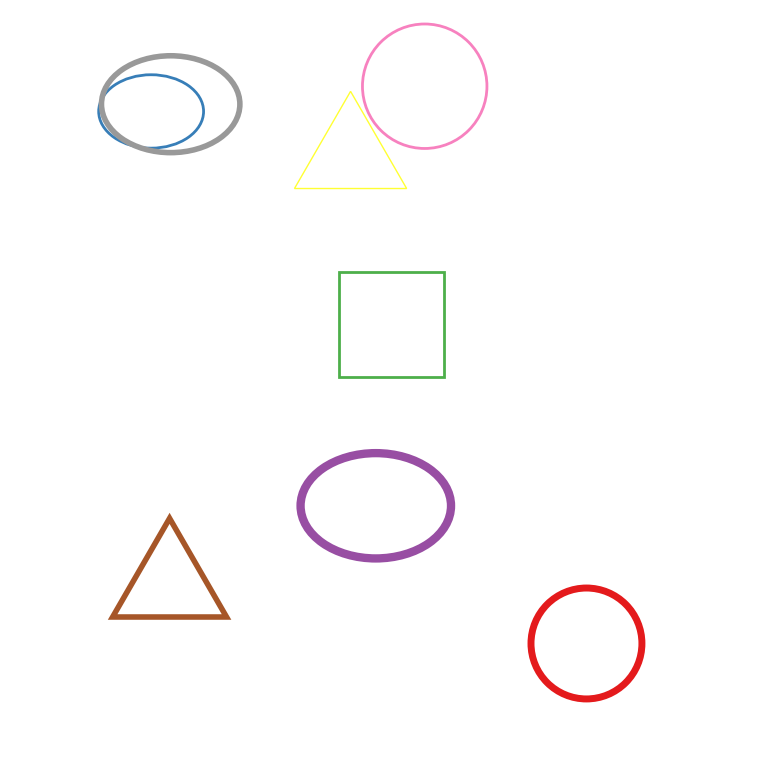[{"shape": "circle", "thickness": 2.5, "radius": 0.36, "center": [0.762, 0.164]}, {"shape": "oval", "thickness": 1, "radius": 0.34, "center": [0.196, 0.855]}, {"shape": "square", "thickness": 1, "radius": 0.34, "center": [0.509, 0.578]}, {"shape": "oval", "thickness": 3, "radius": 0.49, "center": [0.488, 0.343]}, {"shape": "triangle", "thickness": 0.5, "radius": 0.42, "center": [0.455, 0.797]}, {"shape": "triangle", "thickness": 2, "radius": 0.43, "center": [0.22, 0.241]}, {"shape": "circle", "thickness": 1, "radius": 0.4, "center": [0.552, 0.888]}, {"shape": "oval", "thickness": 2, "radius": 0.45, "center": [0.222, 0.865]}]